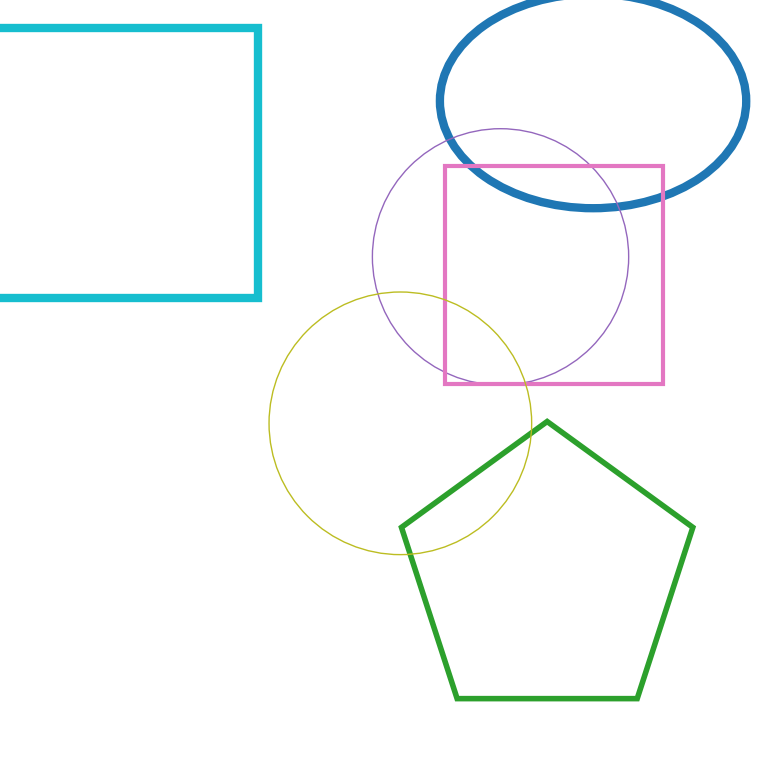[{"shape": "oval", "thickness": 3, "radius": 0.99, "center": [0.77, 0.869]}, {"shape": "pentagon", "thickness": 2, "radius": 0.99, "center": [0.711, 0.254]}, {"shape": "circle", "thickness": 0.5, "radius": 0.83, "center": [0.65, 0.666]}, {"shape": "square", "thickness": 1.5, "radius": 0.71, "center": [0.719, 0.643]}, {"shape": "circle", "thickness": 0.5, "radius": 0.85, "center": [0.52, 0.45]}, {"shape": "square", "thickness": 3, "radius": 0.88, "center": [0.161, 0.788]}]